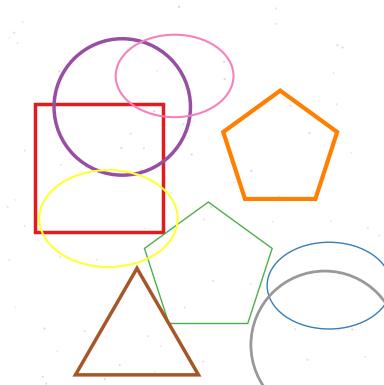[{"shape": "square", "thickness": 2.5, "radius": 0.83, "center": [0.256, 0.564]}, {"shape": "oval", "thickness": 1, "radius": 0.8, "center": [0.855, 0.258]}, {"shape": "pentagon", "thickness": 1, "radius": 0.87, "center": [0.541, 0.301]}, {"shape": "circle", "thickness": 2.5, "radius": 0.89, "center": [0.318, 0.722]}, {"shape": "pentagon", "thickness": 3, "radius": 0.78, "center": [0.728, 0.609]}, {"shape": "oval", "thickness": 1.5, "radius": 0.9, "center": [0.282, 0.432]}, {"shape": "triangle", "thickness": 2.5, "radius": 0.92, "center": [0.356, 0.119]}, {"shape": "oval", "thickness": 1.5, "radius": 0.76, "center": [0.454, 0.803]}, {"shape": "circle", "thickness": 2, "radius": 0.96, "center": [0.844, 0.104]}]